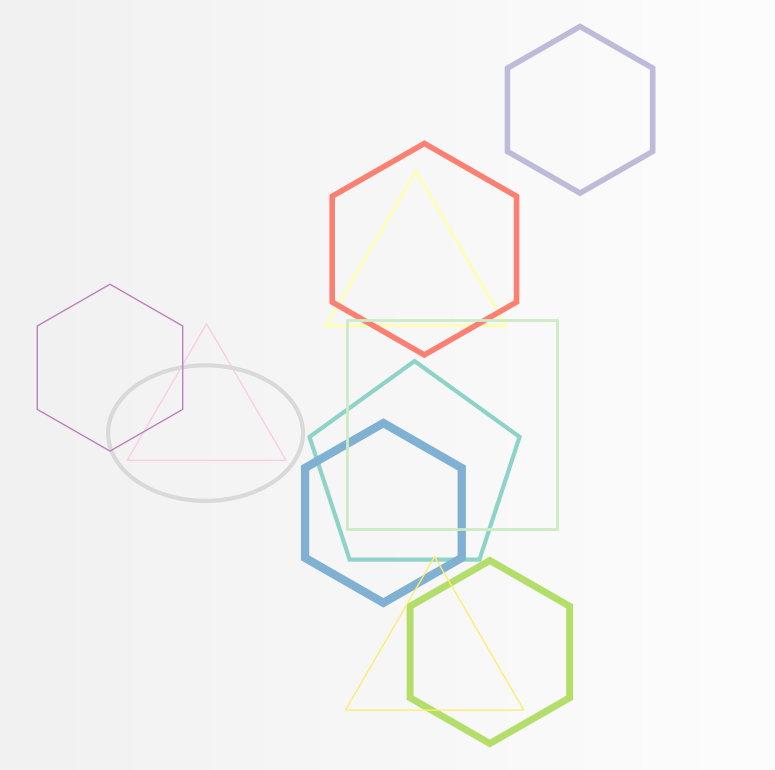[{"shape": "pentagon", "thickness": 1.5, "radius": 0.71, "center": [0.535, 0.389]}, {"shape": "triangle", "thickness": 1, "radius": 0.67, "center": [0.537, 0.644]}, {"shape": "hexagon", "thickness": 2, "radius": 0.54, "center": [0.748, 0.857]}, {"shape": "hexagon", "thickness": 2, "radius": 0.69, "center": [0.548, 0.676]}, {"shape": "hexagon", "thickness": 3, "radius": 0.58, "center": [0.495, 0.334]}, {"shape": "hexagon", "thickness": 2.5, "radius": 0.59, "center": [0.632, 0.153]}, {"shape": "triangle", "thickness": 0.5, "radius": 0.59, "center": [0.267, 0.461]}, {"shape": "oval", "thickness": 1.5, "radius": 0.63, "center": [0.265, 0.438]}, {"shape": "hexagon", "thickness": 0.5, "radius": 0.54, "center": [0.142, 0.522]}, {"shape": "square", "thickness": 1, "radius": 0.68, "center": [0.583, 0.448]}, {"shape": "triangle", "thickness": 0.5, "radius": 0.66, "center": [0.561, 0.144]}]